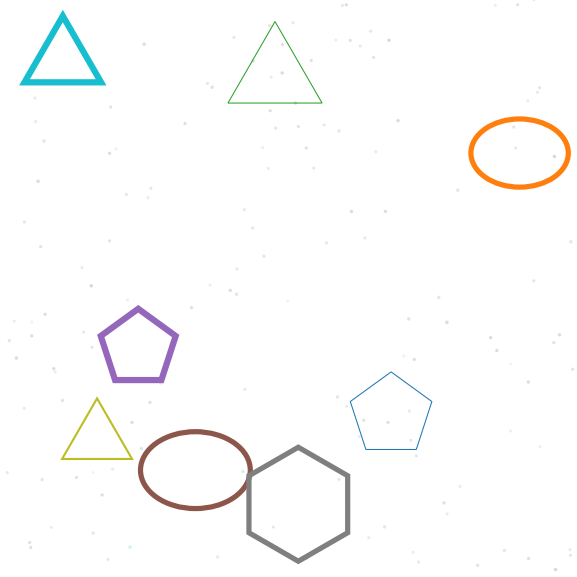[{"shape": "pentagon", "thickness": 0.5, "radius": 0.37, "center": [0.677, 0.281]}, {"shape": "oval", "thickness": 2.5, "radius": 0.42, "center": [0.9, 0.734]}, {"shape": "triangle", "thickness": 0.5, "radius": 0.47, "center": [0.476, 0.868]}, {"shape": "pentagon", "thickness": 3, "radius": 0.34, "center": [0.239, 0.396]}, {"shape": "oval", "thickness": 2.5, "radius": 0.48, "center": [0.338, 0.185]}, {"shape": "hexagon", "thickness": 2.5, "radius": 0.49, "center": [0.517, 0.126]}, {"shape": "triangle", "thickness": 1, "radius": 0.35, "center": [0.168, 0.239]}, {"shape": "triangle", "thickness": 3, "radius": 0.38, "center": [0.109, 0.895]}]